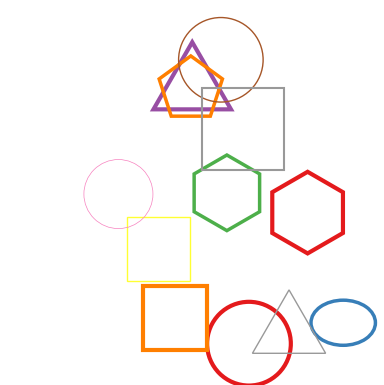[{"shape": "circle", "thickness": 3, "radius": 0.54, "center": [0.647, 0.107]}, {"shape": "hexagon", "thickness": 3, "radius": 0.53, "center": [0.799, 0.448]}, {"shape": "oval", "thickness": 2.5, "radius": 0.42, "center": [0.891, 0.162]}, {"shape": "hexagon", "thickness": 2.5, "radius": 0.49, "center": [0.589, 0.499]}, {"shape": "triangle", "thickness": 3, "radius": 0.58, "center": [0.499, 0.774]}, {"shape": "pentagon", "thickness": 2.5, "radius": 0.43, "center": [0.496, 0.768]}, {"shape": "square", "thickness": 3, "radius": 0.41, "center": [0.454, 0.174]}, {"shape": "square", "thickness": 1, "radius": 0.41, "center": [0.412, 0.354]}, {"shape": "circle", "thickness": 1, "radius": 0.55, "center": [0.574, 0.845]}, {"shape": "circle", "thickness": 0.5, "radius": 0.45, "center": [0.308, 0.496]}, {"shape": "square", "thickness": 1.5, "radius": 0.53, "center": [0.631, 0.665]}, {"shape": "triangle", "thickness": 1, "radius": 0.55, "center": [0.751, 0.137]}]